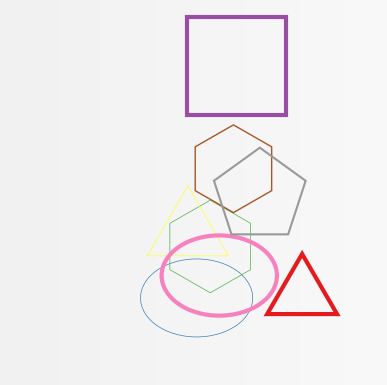[{"shape": "triangle", "thickness": 3, "radius": 0.52, "center": [0.78, 0.236]}, {"shape": "oval", "thickness": 0.5, "radius": 0.72, "center": [0.507, 0.226]}, {"shape": "hexagon", "thickness": 0.5, "radius": 0.6, "center": [0.543, 0.36]}, {"shape": "square", "thickness": 3, "radius": 0.64, "center": [0.609, 0.828]}, {"shape": "triangle", "thickness": 0.5, "radius": 0.61, "center": [0.485, 0.396]}, {"shape": "hexagon", "thickness": 1, "radius": 0.57, "center": [0.602, 0.562]}, {"shape": "oval", "thickness": 3, "radius": 0.74, "center": [0.566, 0.284]}, {"shape": "pentagon", "thickness": 1.5, "radius": 0.62, "center": [0.67, 0.492]}]